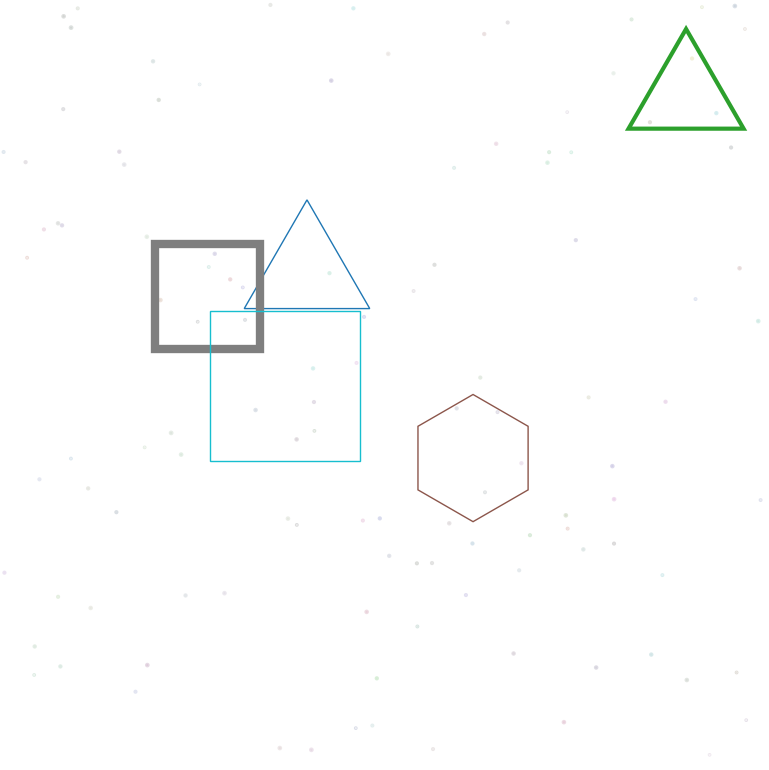[{"shape": "triangle", "thickness": 0.5, "radius": 0.47, "center": [0.399, 0.646]}, {"shape": "triangle", "thickness": 1.5, "radius": 0.43, "center": [0.891, 0.876]}, {"shape": "hexagon", "thickness": 0.5, "radius": 0.41, "center": [0.614, 0.405]}, {"shape": "square", "thickness": 3, "radius": 0.34, "center": [0.269, 0.615]}, {"shape": "square", "thickness": 0.5, "radius": 0.49, "center": [0.37, 0.499]}]